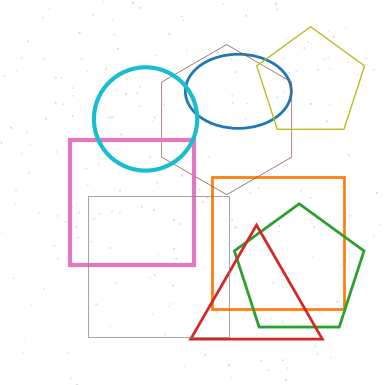[{"shape": "oval", "thickness": 2, "radius": 0.69, "center": [0.619, 0.763]}, {"shape": "square", "thickness": 2, "radius": 0.86, "center": [0.721, 0.37]}, {"shape": "pentagon", "thickness": 2, "radius": 0.88, "center": [0.777, 0.294]}, {"shape": "triangle", "thickness": 2, "radius": 0.99, "center": [0.666, 0.218]}, {"shape": "hexagon", "thickness": 0.5, "radius": 0.97, "center": [0.589, 0.689]}, {"shape": "square", "thickness": 3, "radius": 0.81, "center": [0.343, 0.474]}, {"shape": "square", "thickness": 0.5, "radius": 0.91, "center": [0.412, 0.307]}, {"shape": "pentagon", "thickness": 1, "radius": 0.74, "center": [0.807, 0.783]}, {"shape": "circle", "thickness": 3, "radius": 0.67, "center": [0.378, 0.691]}]